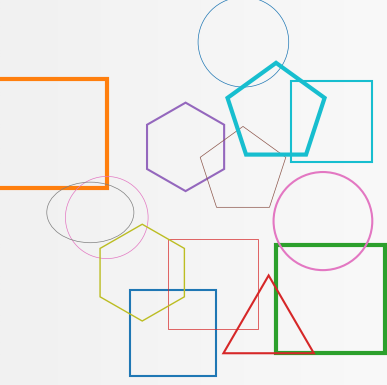[{"shape": "square", "thickness": 1.5, "radius": 0.56, "center": [0.447, 0.135]}, {"shape": "circle", "thickness": 0.5, "radius": 0.58, "center": [0.628, 0.891]}, {"shape": "square", "thickness": 3, "radius": 0.71, "center": [0.134, 0.653]}, {"shape": "square", "thickness": 3, "radius": 0.7, "center": [0.853, 0.224]}, {"shape": "triangle", "thickness": 1.5, "radius": 0.67, "center": [0.693, 0.15]}, {"shape": "square", "thickness": 0.5, "radius": 0.58, "center": [0.548, 0.262]}, {"shape": "hexagon", "thickness": 1.5, "radius": 0.57, "center": [0.479, 0.618]}, {"shape": "pentagon", "thickness": 0.5, "radius": 0.58, "center": [0.627, 0.555]}, {"shape": "circle", "thickness": 1.5, "radius": 0.64, "center": [0.833, 0.426]}, {"shape": "circle", "thickness": 0.5, "radius": 0.53, "center": [0.276, 0.435]}, {"shape": "oval", "thickness": 0.5, "radius": 0.56, "center": [0.233, 0.448]}, {"shape": "hexagon", "thickness": 1, "radius": 0.63, "center": [0.367, 0.292]}, {"shape": "pentagon", "thickness": 3, "radius": 0.66, "center": [0.712, 0.705]}, {"shape": "square", "thickness": 1.5, "radius": 0.53, "center": [0.855, 0.685]}]